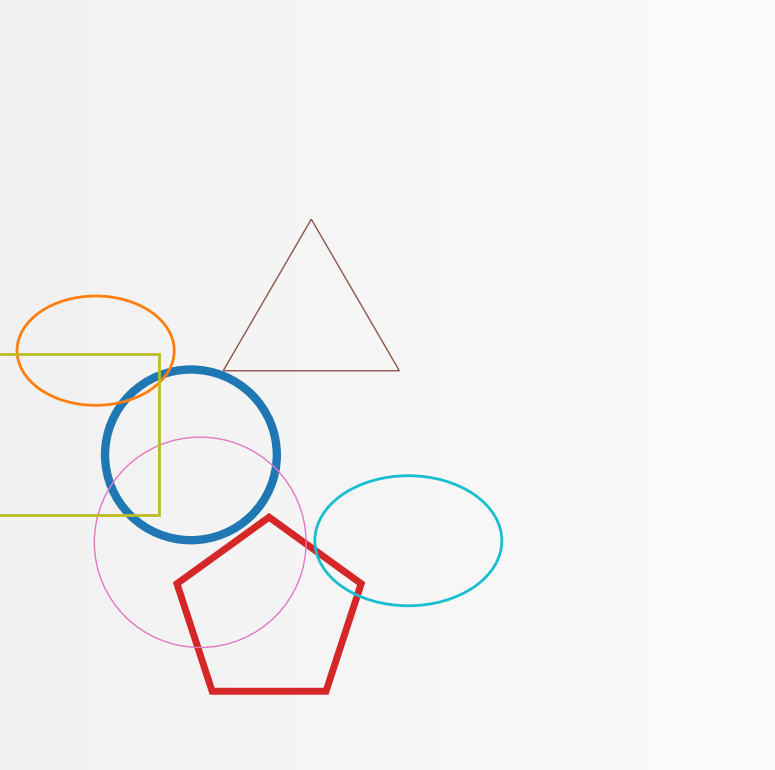[{"shape": "circle", "thickness": 3, "radius": 0.55, "center": [0.246, 0.409]}, {"shape": "oval", "thickness": 1, "radius": 0.51, "center": [0.123, 0.545]}, {"shape": "pentagon", "thickness": 2.5, "radius": 0.62, "center": [0.347, 0.203]}, {"shape": "triangle", "thickness": 0.5, "radius": 0.66, "center": [0.402, 0.584]}, {"shape": "circle", "thickness": 0.5, "radius": 0.68, "center": [0.258, 0.296]}, {"shape": "square", "thickness": 1, "radius": 0.52, "center": [0.1, 0.436]}, {"shape": "oval", "thickness": 1, "radius": 0.6, "center": [0.527, 0.298]}]